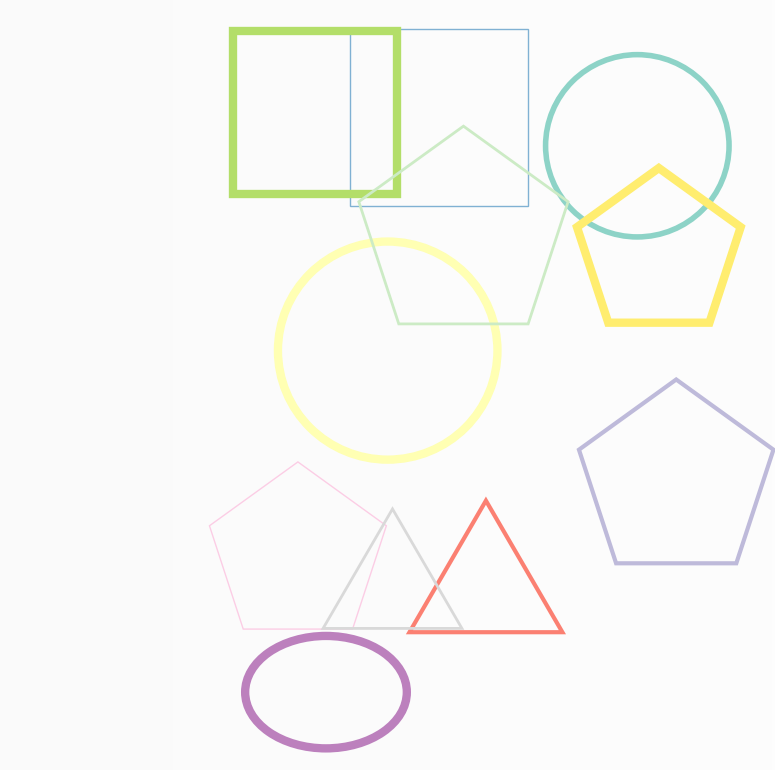[{"shape": "circle", "thickness": 2, "radius": 0.59, "center": [0.822, 0.811]}, {"shape": "circle", "thickness": 3, "radius": 0.71, "center": [0.5, 0.545]}, {"shape": "pentagon", "thickness": 1.5, "radius": 0.66, "center": [0.873, 0.375]}, {"shape": "triangle", "thickness": 1.5, "radius": 0.57, "center": [0.627, 0.236]}, {"shape": "square", "thickness": 0.5, "radius": 0.57, "center": [0.567, 0.847]}, {"shape": "square", "thickness": 3, "radius": 0.53, "center": [0.407, 0.854]}, {"shape": "pentagon", "thickness": 0.5, "radius": 0.6, "center": [0.384, 0.28]}, {"shape": "triangle", "thickness": 1, "radius": 0.52, "center": [0.506, 0.236]}, {"shape": "oval", "thickness": 3, "radius": 0.52, "center": [0.421, 0.101]}, {"shape": "pentagon", "thickness": 1, "radius": 0.71, "center": [0.598, 0.694]}, {"shape": "pentagon", "thickness": 3, "radius": 0.56, "center": [0.85, 0.671]}]